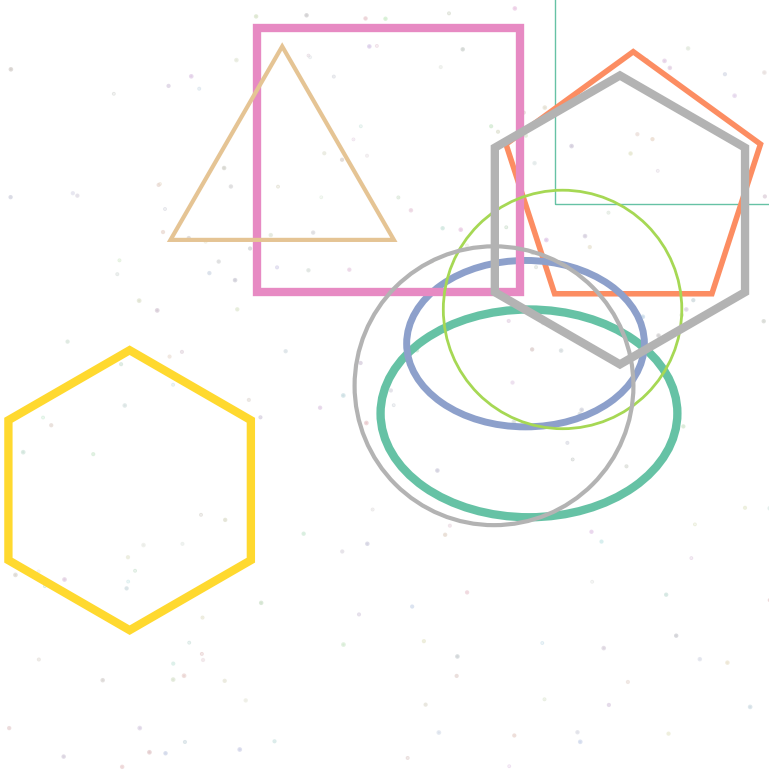[{"shape": "square", "thickness": 0.5, "radius": 0.81, "center": [0.882, 0.897]}, {"shape": "oval", "thickness": 3, "radius": 0.96, "center": [0.687, 0.463]}, {"shape": "pentagon", "thickness": 2, "radius": 0.87, "center": [0.822, 0.759]}, {"shape": "oval", "thickness": 2.5, "radius": 0.77, "center": [0.682, 0.554]}, {"shape": "square", "thickness": 3, "radius": 0.85, "center": [0.505, 0.792]}, {"shape": "circle", "thickness": 1, "radius": 0.77, "center": [0.731, 0.598]}, {"shape": "hexagon", "thickness": 3, "radius": 0.91, "center": [0.168, 0.363]}, {"shape": "triangle", "thickness": 1.5, "radius": 0.84, "center": [0.366, 0.772]}, {"shape": "hexagon", "thickness": 3, "radius": 0.94, "center": [0.805, 0.714]}, {"shape": "circle", "thickness": 1.5, "radius": 0.91, "center": [0.642, 0.499]}]